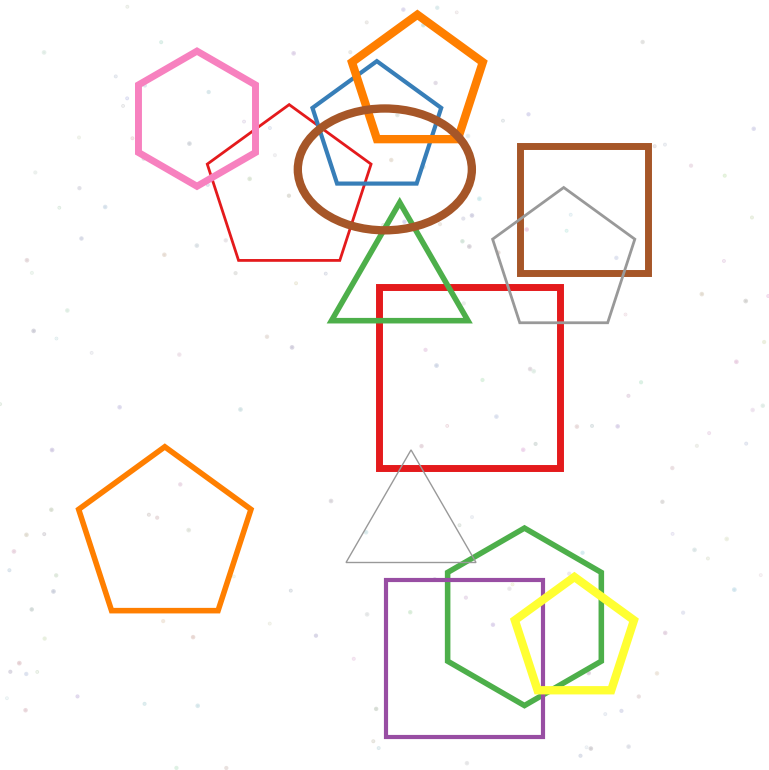[{"shape": "square", "thickness": 2.5, "radius": 0.59, "center": [0.61, 0.509]}, {"shape": "pentagon", "thickness": 1, "radius": 0.56, "center": [0.376, 0.752]}, {"shape": "pentagon", "thickness": 1.5, "radius": 0.44, "center": [0.489, 0.833]}, {"shape": "hexagon", "thickness": 2, "radius": 0.58, "center": [0.681, 0.199]}, {"shape": "triangle", "thickness": 2, "radius": 0.51, "center": [0.519, 0.635]}, {"shape": "square", "thickness": 1.5, "radius": 0.51, "center": [0.603, 0.145]}, {"shape": "pentagon", "thickness": 3, "radius": 0.45, "center": [0.542, 0.892]}, {"shape": "pentagon", "thickness": 2, "radius": 0.59, "center": [0.214, 0.302]}, {"shape": "pentagon", "thickness": 3, "radius": 0.41, "center": [0.746, 0.169]}, {"shape": "square", "thickness": 2.5, "radius": 0.41, "center": [0.759, 0.728]}, {"shape": "oval", "thickness": 3, "radius": 0.57, "center": [0.5, 0.78]}, {"shape": "hexagon", "thickness": 2.5, "radius": 0.44, "center": [0.256, 0.846]}, {"shape": "pentagon", "thickness": 1, "radius": 0.49, "center": [0.732, 0.659]}, {"shape": "triangle", "thickness": 0.5, "radius": 0.49, "center": [0.534, 0.318]}]